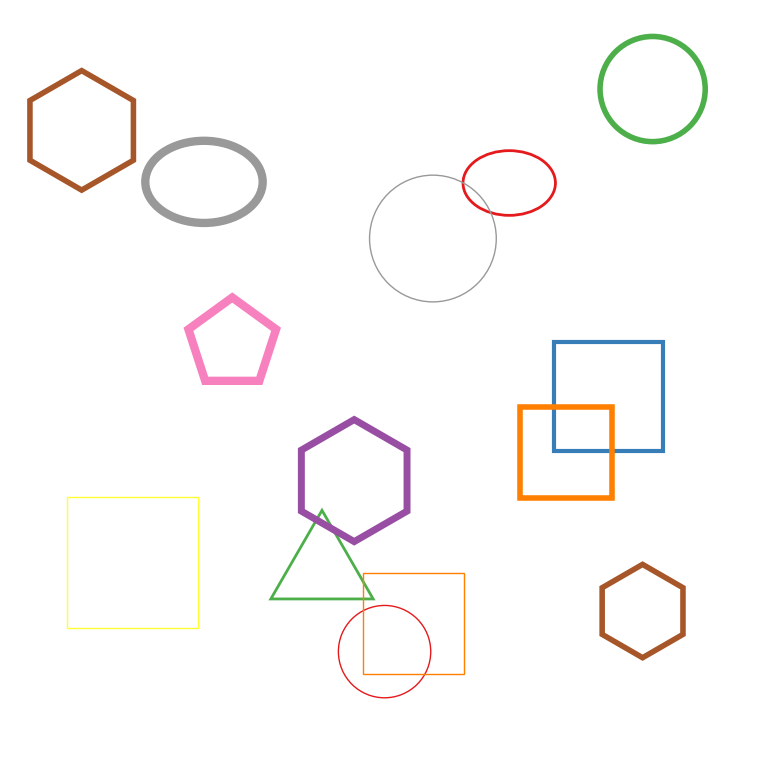[{"shape": "circle", "thickness": 0.5, "radius": 0.3, "center": [0.499, 0.154]}, {"shape": "oval", "thickness": 1, "radius": 0.3, "center": [0.661, 0.762]}, {"shape": "square", "thickness": 1.5, "radius": 0.35, "center": [0.79, 0.485]}, {"shape": "circle", "thickness": 2, "radius": 0.34, "center": [0.848, 0.884]}, {"shape": "triangle", "thickness": 1, "radius": 0.38, "center": [0.418, 0.261]}, {"shape": "hexagon", "thickness": 2.5, "radius": 0.4, "center": [0.46, 0.376]}, {"shape": "square", "thickness": 0.5, "radius": 0.33, "center": [0.537, 0.19]}, {"shape": "square", "thickness": 2, "radius": 0.3, "center": [0.735, 0.412]}, {"shape": "square", "thickness": 0.5, "radius": 0.43, "center": [0.172, 0.269]}, {"shape": "hexagon", "thickness": 2, "radius": 0.3, "center": [0.835, 0.206]}, {"shape": "hexagon", "thickness": 2, "radius": 0.39, "center": [0.106, 0.831]}, {"shape": "pentagon", "thickness": 3, "radius": 0.3, "center": [0.302, 0.554]}, {"shape": "oval", "thickness": 3, "radius": 0.38, "center": [0.265, 0.764]}, {"shape": "circle", "thickness": 0.5, "radius": 0.41, "center": [0.562, 0.69]}]